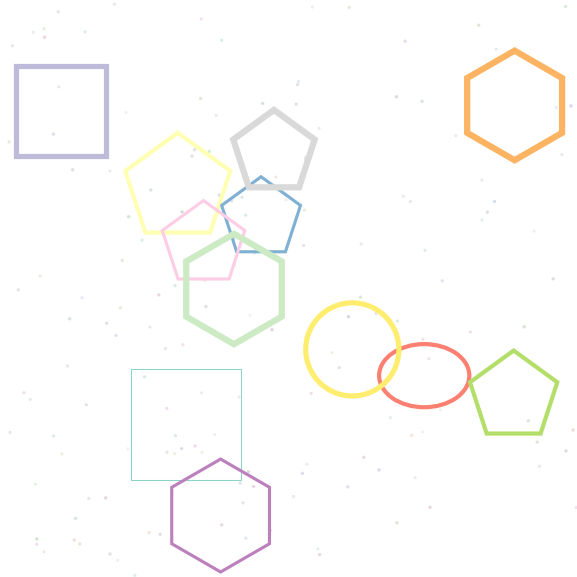[{"shape": "square", "thickness": 0.5, "radius": 0.48, "center": [0.322, 0.264]}, {"shape": "pentagon", "thickness": 2, "radius": 0.48, "center": [0.308, 0.674]}, {"shape": "square", "thickness": 2.5, "radius": 0.39, "center": [0.106, 0.806]}, {"shape": "oval", "thickness": 2, "radius": 0.39, "center": [0.735, 0.349]}, {"shape": "pentagon", "thickness": 1.5, "radius": 0.36, "center": [0.452, 0.621]}, {"shape": "hexagon", "thickness": 3, "radius": 0.47, "center": [0.891, 0.817]}, {"shape": "pentagon", "thickness": 2, "radius": 0.4, "center": [0.889, 0.313]}, {"shape": "pentagon", "thickness": 1.5, "radius": 0.38, "center": [0.352, 0.577]}, {"shape": "pentagon", "thickness": 3, "radius": 0.37, "center": [0.474, 0.735]}, {"shape": "hexagon", "thickness": 1.5, "radius": 0.49, "center": [0.382, 0.106]}, {"shape": "hexagon", "thickness": 3, "radius": 0.48, "center": [0.405, 0.499]}, {"shape": "circle", "thickness": 2.5, "radius": 0.4, "center": [0.61, 0.394]}]